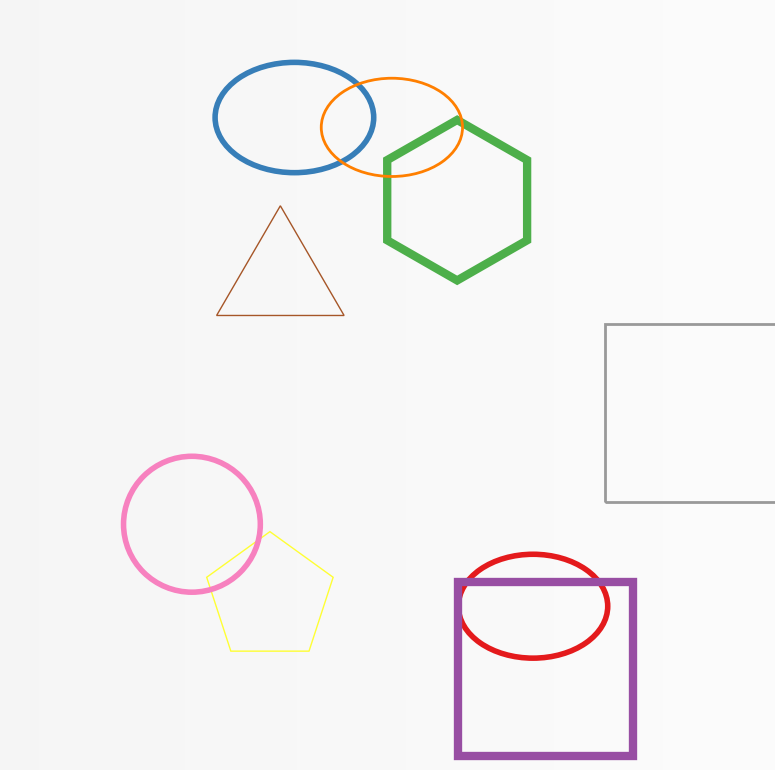[{"shape": "oval", "thickness": 2, "radius": 0.48, "center": [0.688, 0.213]}, {"shape": "oval", "thickness": 2, "radius": 0.51, "center": [0.38, 0.847]}, {"shape": "hexagon", "thickness": 3, "radius": 0.52, "center": [0.59, 0.74]}, {"shape": "square", "thickness": 3, "radius": 0.56, "center": [0.704, 0.131]}, {"shape": "oval", "thickness": 1, "radius": 0.46, "center": [0.506, 0.835]}, {"shape": "pentagon", "thickness": 0.5, "radius": 0.43, "center": [0.348, 0.224]}, {"shape": "triangle", "thickness": 0.5, "radius": 0.47, "center": [0.362, 0.638]}, {"shape": "circle", "thickness": 2, "radius": 0.44, "center": [0.248, 0.319]}, {"shape": "square", "thickness": 1, "radius": 0.58, "center": [0.896, 0.464]}]